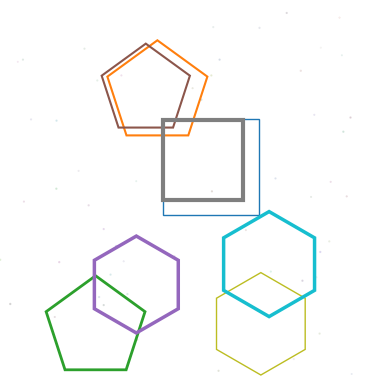[{"shape": "square", "thickness": 1, "radius": 0.62, "center": [0.549, 0.567]}, {"shape": "pentagon", "thickness": 1.5, "radius": 0.68, "center": [0.409, 0.759]}, {"shape": "pentagon", "thickness": 2, "radius": 0.68, "center": [0.248, 0.149]}, {"shape": "hexagon", "thickness": 2.5, "radius": 0.63, "center": [0.354, 0.261]}, {"shape": "pentagon", "thickness": 1.5, "radius": 0.6, "center": [0.379, 0.766]}, {"shape": "square", "thickness": 3, "radius": 0.52, "center": [0.527, 0.583]}, {"shape": "hexagon", "thickness": 1, "radius": 0.66, "center": [0.678, 0.159]}, {"shape": "hexagon", "thickness": 2.5, "radius": 0.68, "center": [0.699, 0.314]}]